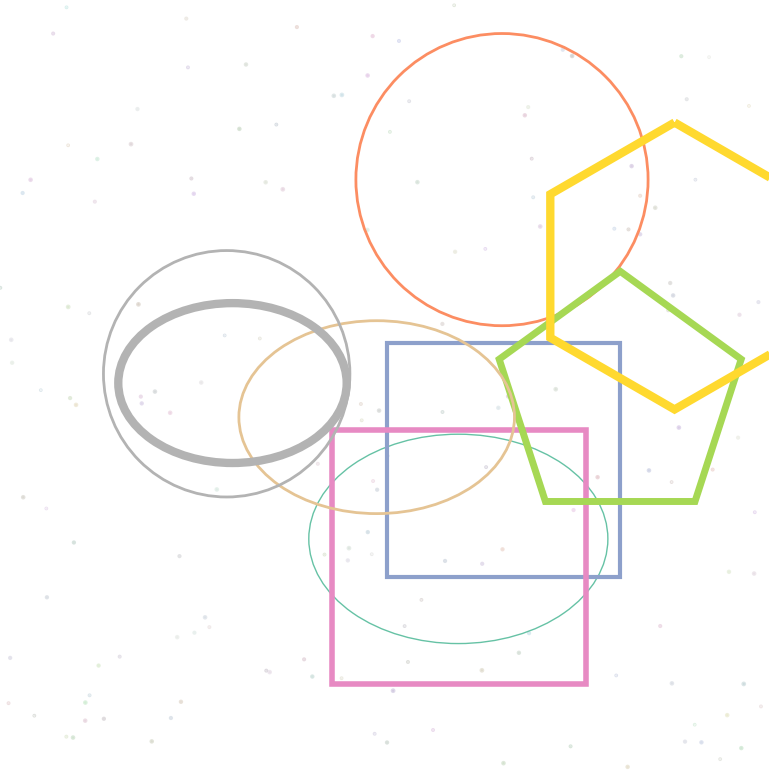[{"shape": "oval", "thickness": 0.5, "radius": 0.97, "center": [0.595, 0.3]}, {"shape": "circle", "thickness": 1, "radius": 0.95, "center": [0.652, 0.767]}, {"shape": "square", "thickness": 1.5, "radius": 0.76, "center": [0.654, 0.402]}, {"shape": "square", "thickness": 2, "radius": 0.82, "center": [0.597, 0.277]}, {"shape": "pentagon", "thickness": 2.5, "radius": 0.83, "center": [0.805, 0.482]}, {"shape": "hexagon", "thickness": 3, "radius": 0.93, "center": [0.876, 0.655]}, {"shape": "oval", "thickness": 1, "radius": 0.89, "center": [0.489, 0.458]}, {"shape": "circle", "thickness": 1, "radius": 0.8, "center": [0.294, 0.515]}, {"shape": "oval", "thickness": 3, "radius": 0.74, "center": [0.302, 0.503]}]